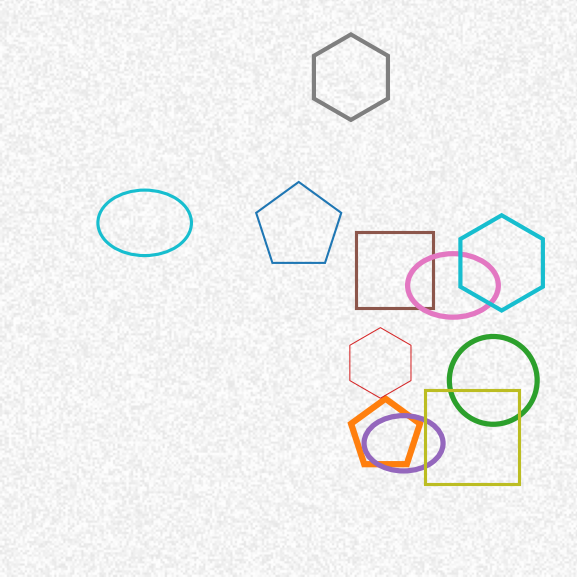[{"shape": "pentagon", "thickness": 1, "radius": 0.39, "center": [0.517, 0.607]}, {"shape": "pentagon", "thickness": 3, "radius": 0.31, "center": [0.668, 0.246]}, {"shape": "circle", "thickness": 2.5, "radius": 0.38, "center": [0.854, 0.34]}, {"shape": "hexagon", "thickness": 0.5, "radius": 0.31, "center": [0.659, 0.371]}, {"shape": "oval", "thickness": 2.5, "radius": 0.34, "center": [0.699, 0.232]}, {"shape": "square", "thickness": 1.5, "radius": 0.33, "center": [0.683, 0.532]}, {"shape": "oval", "thickness": 2.5, "radius": 0.39, "center": [0.784, 0.505]}, {"shape": "hexagon", "thickness": 2, "radius": 0.37, "center": [0.608, 0.866]}, {"shape": "square", "thickness": 1.5, "radius": 0.41, "center": [0.818, 0.242]}, {"shape": "hexagon", "thickness": 2, "radius": 0.41, "center": [0.869, 0.544]}, {"shape": "oval", "thickness": 1.5, "radius": 0.4, "center": [0.251, 0.613]}]